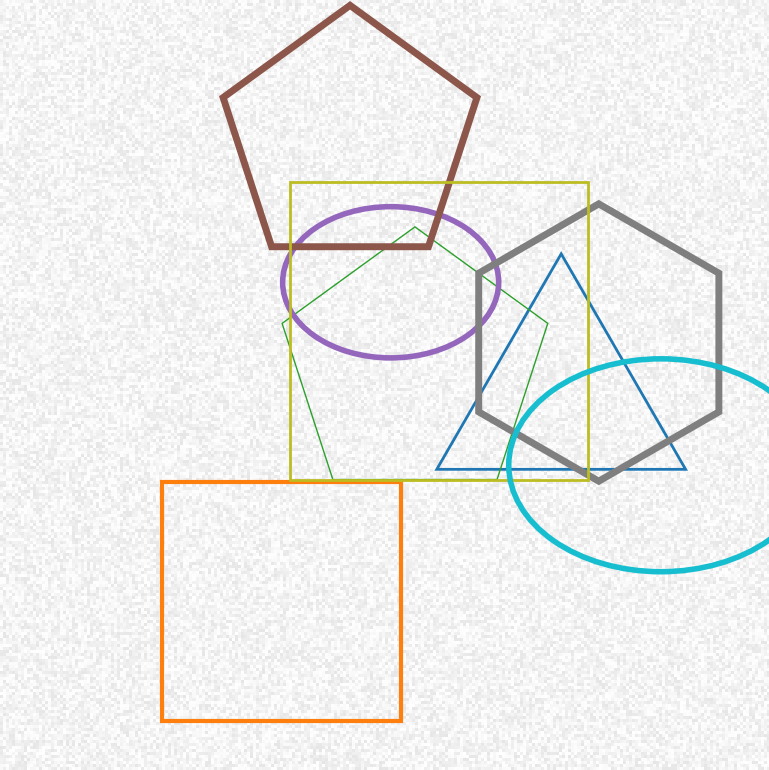[{"shape": "triangle", "thickness": 1, "radius": 0.93, "center": [0.729, 0.484]}, {"shape": "square", "thickness": 1.5, "radius": 0.78, "center": [0.366, 0.218]}, {"shape": "pentagon", "thickness": 0.5, "radius": 0.91, "center": [0.539, 0.524]}, {"shape": "oval", "thickness": 2, "radius": 0.7, "center": [0.507, 0.633]}, {"shape": "pentagon", "thickness": 2.5, "radius": 0.87, "center": [0.455, 0.82]}, {"shape": "hexagon", "thickness": 2.5, "radius": 0.9, "center": [0.778, 0.555]}, {"shape": "square", "thickness": 1, "radius": 0.97, "center": [0.57, 0.57]}, {"shape": "oval", "thickness": 2, "radius": 0.99, "center": [0.858, 0.396]}]